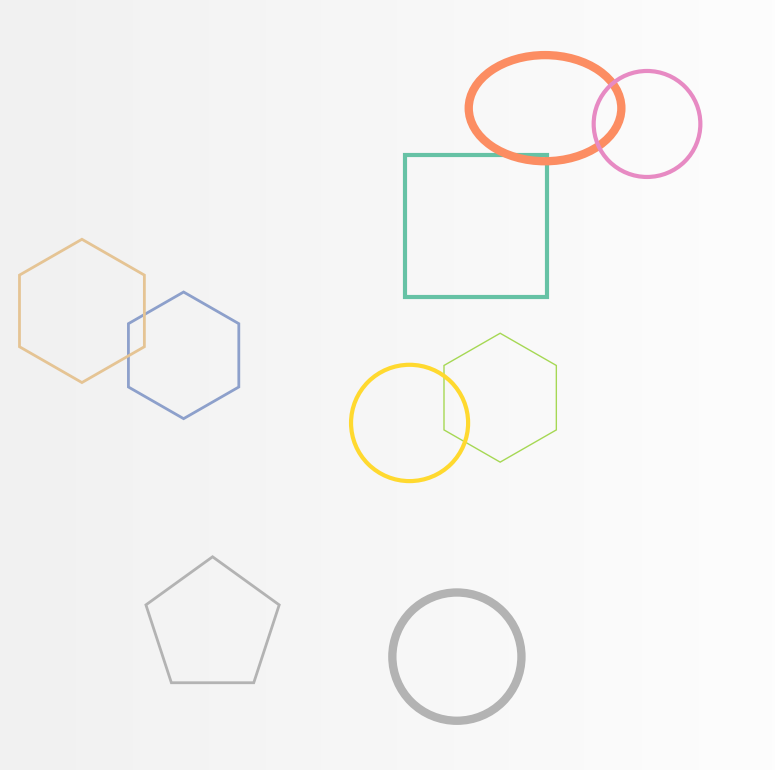[{"shape": "square", "thickness": 1.5, "radius": 0.46, "center": [0.615, 0.706]}, {"shape": "oval", "thickness": 3, "radius": 0.49, "center": [0.703, 0.86]}, {"shape": "hexagon", "thickness": 1, "radius": 0.41, "center": [0.237, 0.539]}, {"shape": "circle", "thickness": 1.5, "radius": 0.34, "center": [0.835, 0.839]}, {"shape": "hexagon", "thickness": 0.5, "radius": 0.42, "center": [0.645, 0.484]}, {"shape": "circle", "thickness": 1.5, "radius": 0.38, "center": [0.528, 0.451]}, {"shape": "hexagon", "thickness": 1, "radius": 0.47, "center": [0.106, 0.596]}, {"shape": "circle", "thickness": 3, "radius": 0.42, "center": [0.59, 0.147]}, {"shape": "pentagon", "thickness": 1, "radius": 0.45, "center": [0.274, 0.186]}]